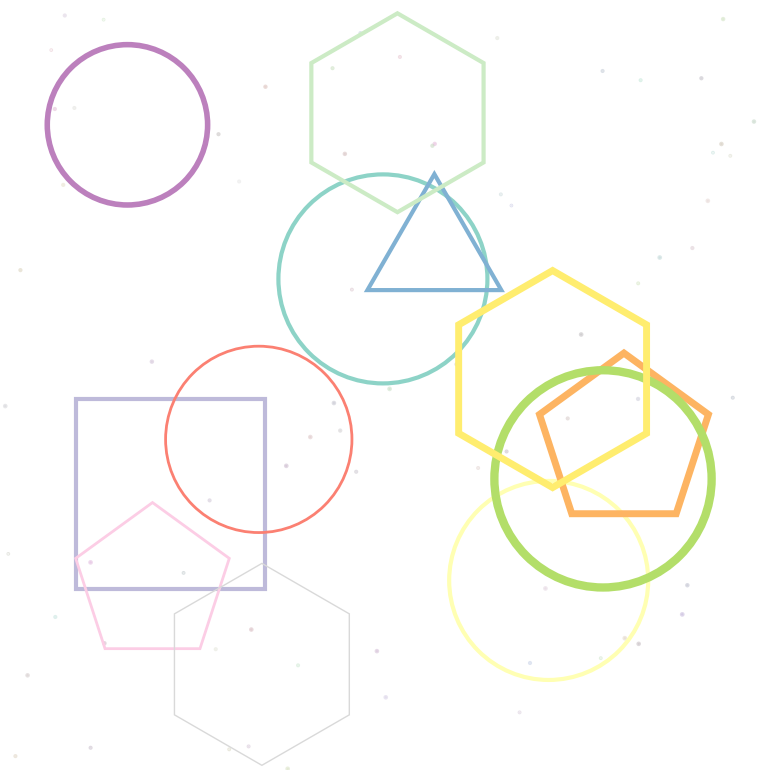[{"shape": "circle", "thickness": 1.5, "radius": 0.68, "center": [0.497, 0.638]}, {"shape": "circle", "thickness": 1.5, "radius": 0.65, "center": [0.713, 0.246]}, {"shape": "square", "thickness": 1.5, "radius": 0.61, "center": [0.221, 0.358]}, {"shape": "circle", "thickness": 1, "radius": 0.61, "center": [0.336, 0.429]}, {"shape": "triangle", "thickness": 1.5, "radius": 0.5, "center": [0.564, 0.673]}, {"shape": "pentagon", "thickness": 2.5, "radius": 0.58, "center": [0.81, 0.426]}, {"shape": "circle", "thickness": 3, "radius": 0.71, "center": [0.783, 0.378]}, {"shape": "pentagon", "thickness": 1, "radius": 0.52, "center": [0.198, 0.242]}, {"shape": "hexagon", "thickness": 0.5, "radius": 0.66, "center": [0.34, 0.137]}, {"shape": "circle", "thickness": 2, "radius": 0.52, "center": [0.166, 0.838]}, {"shape": "hexagon", "thickness": 1.5, "radius": 0.65, "center": [0.516, 0.854]}, {"shape": "hexagon", "thickness": 2.5, "radius": 0.7, "center": [0.718, 0.508]}]